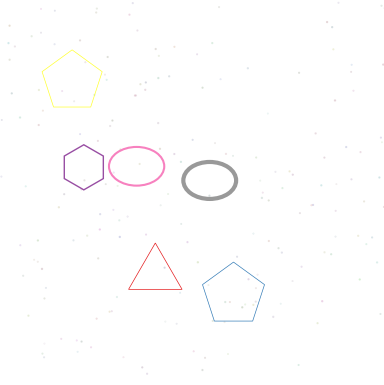[{"shape": "triangle", "thickness": 0.5, "radius": 0.4, "center": [0.403, 0.289]}, {"shape": "pentagon", "thickness": 0.5, "radius": 0.42, "center": [0.607, 0.235]}, {"shape": "hexagon", "thickness": 1, "radius": 0.29, "center": [0.218, 0.565]}, {"shape": "pentagon", "thickness": 0.5, "radius": 0.41, "center": [0.187, 0.788]}, {"shape": "oval", "thickness": 1.5, "radius": 0.36, "center": [0.355, 0.568]}, {"shape": "oval", "thickness": 3, "radius": 0.34, "center": [0.545, 0.531]}]